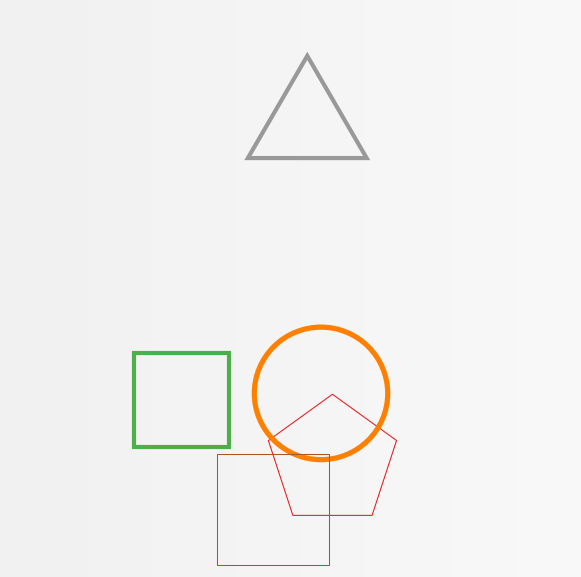[{"shape": "pentagon", "thickness": 0.5, "radius": 0.58, "center": [0.572, 0.201]}, {"shape": "square", "thickness": 2, "radius": 0.41, "center": [0.313, 0.307]}, {"shape": "circle", "thickness": 2.5, "radius": 0.57, "center": [0.552, 0.318]}, {"shape": "square", "thickness": 0.5, "radius": 0.48, "center": [0.469, 0.117]}, {"shape": "triangle", "thickness": 2, "radius": 0.59, "center": [0.529, 0.784]}]